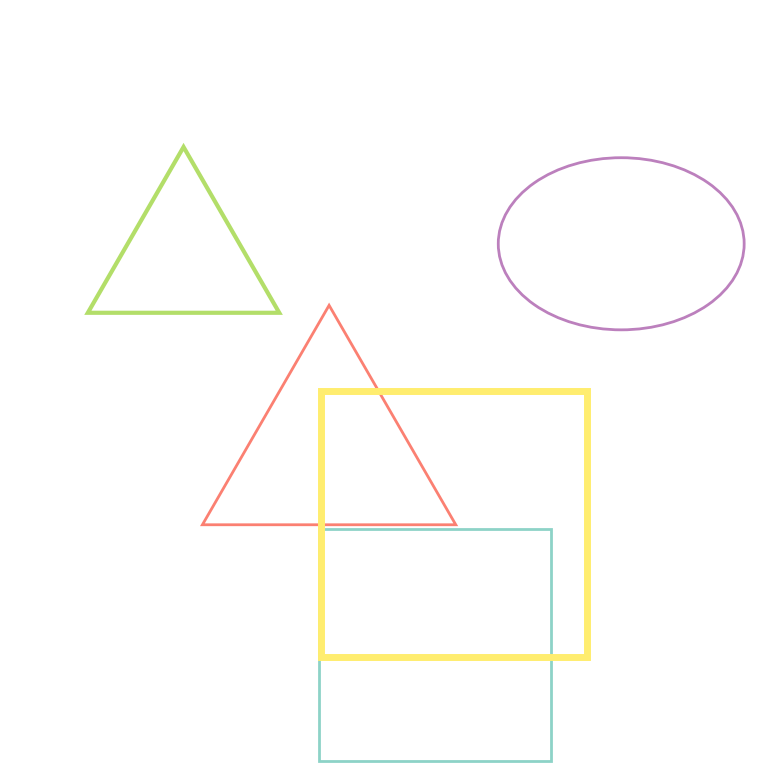[{"shape": "square", "thickness": 1, "radius": 0.75, "center": [0.565, 0.162]}, {"shape": "triangle", "thickness": 1, "radius": 0.95, "center": [0.427, 0.413]}, {"shape": "triangle", "thickness": 1.5, "radius": 0.72, "center": [0.238, 0.666]}, {"shape": "oval", "thickness": 1, "radius": 0.8, "center": [0.807, 0.683]}, {"shape": "square", "thickness": 2.5, "radius": 0.87, "center": [0.59, 0.32]}]